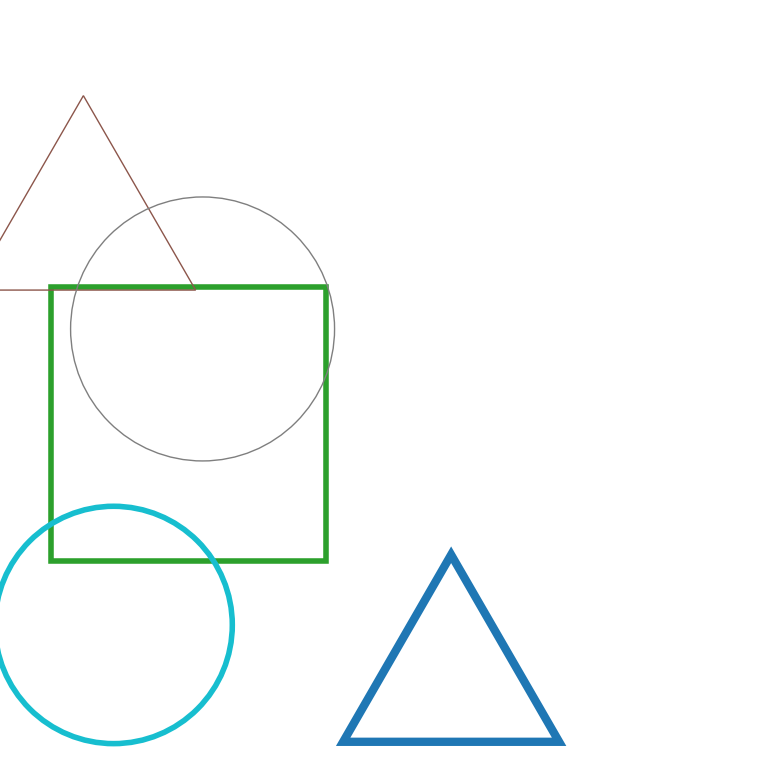[{"shape": "triangle", "thickness": 3, "radius": 0.81, "center": [0.586, 0.118]}, {"shape": "square", "thickness": 2, "radius": 0.89, "center": [0.245, 0.449]}, {"shape": "triangle", "thickness": 0.5, "radius": 0.84, "center": [0.108, 0.707]}, {"shape": "circle", "thickness": 0.5, "radius": 0.86, "center": [0.263, 0.573]}, {"shape": "circle", "thickness": 2, "radius": 0.77, "center": [0.148, 0.188]}]